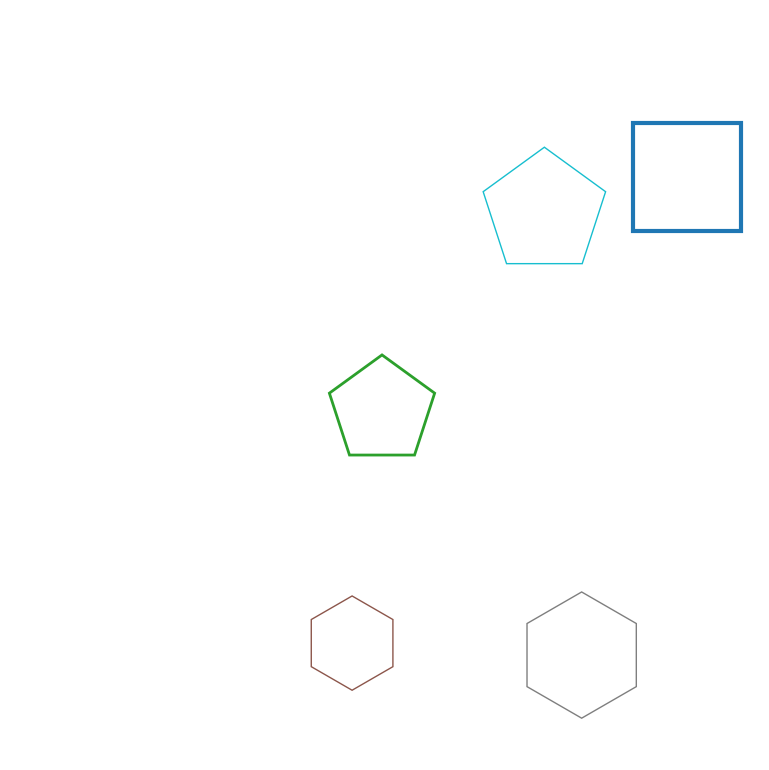[{"shape": "square", "thickness": 1.5, "radius": 0.35, "center": [0.892, 0.77]}, {"shape": "pentagon", "thickness": 1, "radius": 0.36, "center": [0.496, 0.467]}, {"shape": "hexagon", "thickness": 0.5, "radius": 0.31, "center": [0.457, 0.165]}, {"shape": "hexagon", "thickness": 0.5, "radius": 0.41, "center": [0.755, 0.149]}, {"shape": "pentagon", "thickness": 0.5, "radius": 0.42, "center": [0.707, 0.725]}]